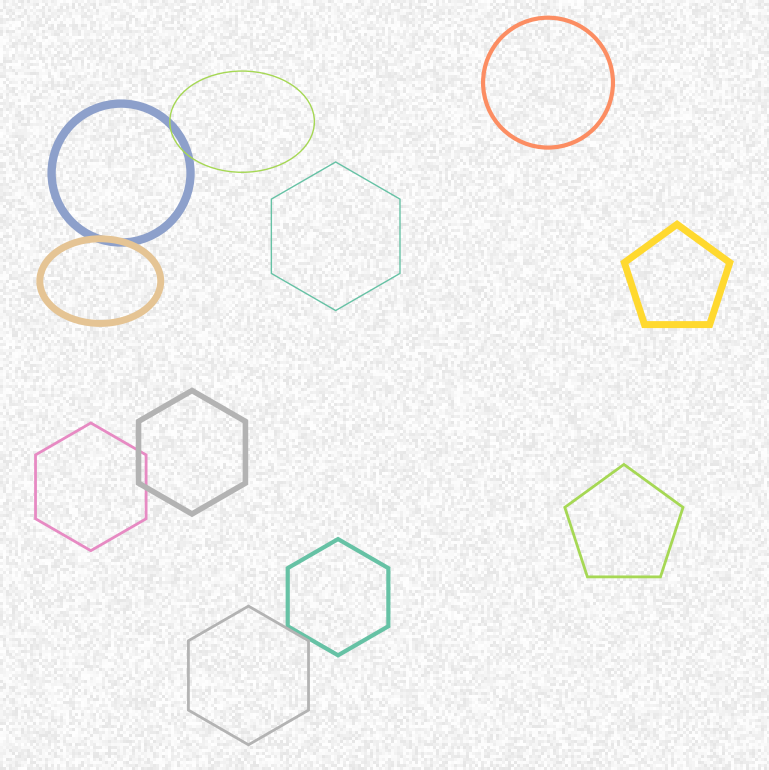[{"shape": "hexagon", "thickness": 1.5, "radius": 0.38, "center": [0.439, 0.224]}, {"shape": "hexagon", "thickness": 0.5, "radius": 0.48, "center": [0.436, 0.693]}, {"shape": "circle", "thickness": 1.5, "radius": 0.42, "center": [0.712, 0.893]}, {"shape": "circle", "thickness": 3, "radius": 0.45, "center": [0.157, 0.775]}, {"shape": "hexagon", "thickness": 1, "radius": 0.41, "center": [0.118, 0.368]}, {"shape": "oval", "thickness": 0.5, "radius": 0.47, "center": [0.314, 0.842]}, {"shape": "pentagon", "thickness": 1, "radius": 0.4, "center": [0.81, 0.316]}, {"shape": "pentagon", "thickness": 2.5, "radius": 0.36, "center": [0.879, 0.637]}, {"shape": "oval", "thickness": 2.5, "radius": 0.39, "center": [0.13, 0.635]}, {"shape": "hexagon", "thickness": 2, "radius": 0.4, "center": [0.249, 0.413]}, {"shape": "hexagon", "thickness": 1, "radius": 0.45, "center": [0.323, 0.123]}]